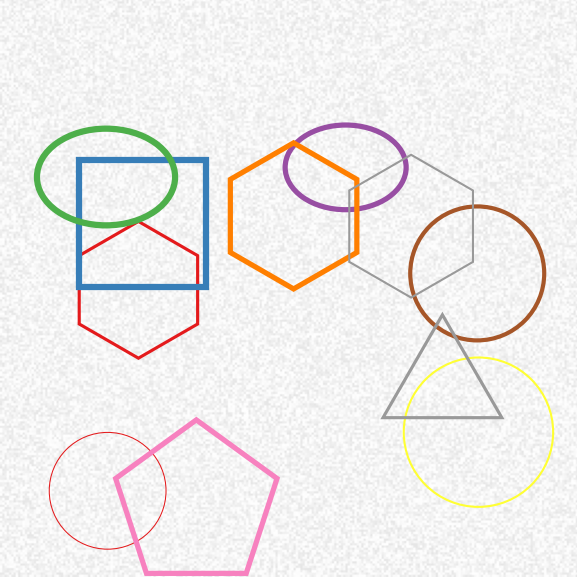[{"shape": "hexagon", "thickness": 1.5, "radius": 0.59, "center": [0.24, 0.497]}, {"shape": "circle", "thickness": 0.5, "radius": 0.51, "center": [0.186, 0.149]}, {"shape": "square", "thickness": 3, "radius": 0.55, "center": [0.247, 0.612]}, {"shape": "oval", "thickness": 3, "radius": 0.6, "center": [0.184, 0.693]}, {"shape": "oval", "thickness": 2.5, "radius": 0.52, "center": [0.599, 0.709]}, {"shape": "hexagon", "thickness": 2.5, "radius": 0.63, "center": [0.508, 0.625]}, {"shape": "circle", "thickness": 1, "radius": 0.65, "center": [0.828, 0.251]}, {"shape": "circle", "thickness": 2, "radius": 0.58, "center": [0.826, 0.526]}, {"shape": "pentagon", "thickness": 2.5, "radius": 0.73, "center": [0.34, 0.125]}, {"shape": "hexagon", "thickness": 1, "radius": 0.62, "center": [0.712, 0.607]}, {"shape": "triangle", "thickness": 1.5, "radius": 0.59, "center": [0.766, 0.335]}]